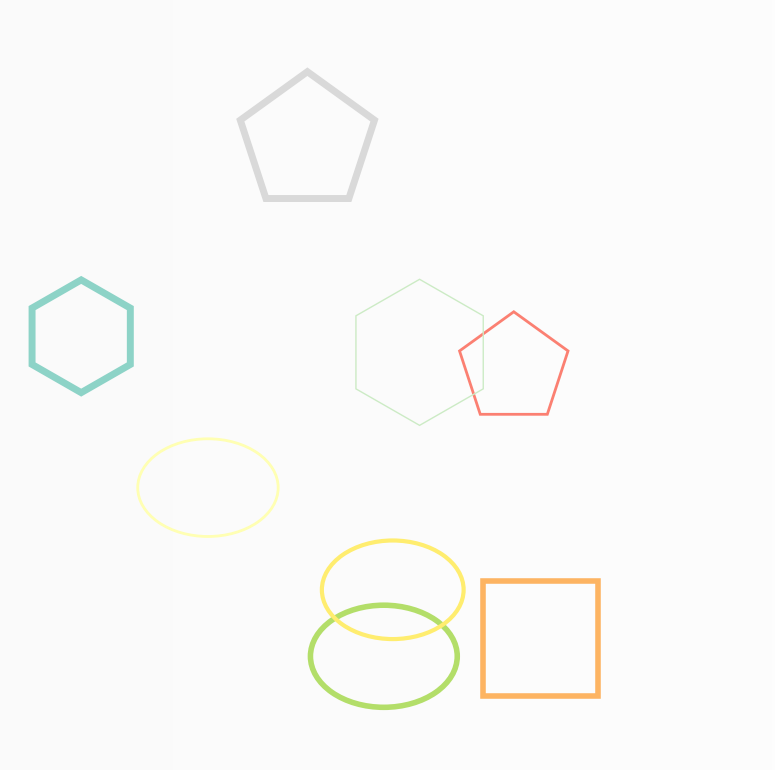[{"shape": "hexagon", "thickness": 2.5, "radius": 0.37, "center": [0.105, 0.563]}, {"shape": "oval", "thickness": 1, "radius": 0.45, "center": [0.268, 0.367]}, {"shape": "pentagon", "thickness": 1, "radius": 0.37, "center": [0.663, 0.521]}, {"shape": "square", "thickness": 2, "radius": 0.37, "center": [0.697, 0.171]}, {"shape": "oval", "thickness": 2, "radius": 0.47, "center": [0.495, 0.148]}, {"shape": "pentagon", "thickness": 2.5, "radius": 0.46, "center": [0.397, 0.816]}, {"shape": "hexagon", "thickness": 0.5, "radius": 0.47, "center": [0.541, 0.542]}, {"shape": "oval", "thickness": 1.5, "radius": 0.46, "center": [0.507, 0.234]}]